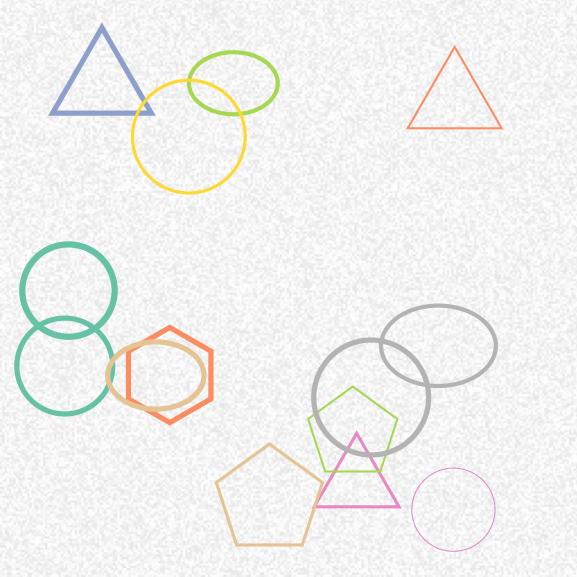[{"shape": "circle", "thickness": 2.5, "radius": 0.42, "center": [0.112, 0.365]}, {"shape": "circle", "thickness": 3, "radius": 0.4, "center": [0.119, 0.496]}, {"shape": "triangle", "thickness": 1, "radius": 0.47, "center": [0.787, 0.824]}, {"shape": "hexagon", "thickness": 2.5, "radius": 0.41, "center": [0.294, 0.35]}, {"shape": "triangle", "thickness": 2.5, "radius": 0.49, "center": [0.177, 0.853]}, {"shape": "circle", "thickness": 0.5, "radius": 0.36, "center": [0.785, 0.117]}, {"shape": "triangle", "thickness": 1.5, "radius": 0.42, "center": [0.618, 0.164]}, {"shape": "pentagon", "thickness": 1, "radius": 0.41, "center": [0.611, 0.248]}, {"shape": "oval", "thickness": 2, "radius": 0.38, "center": [0.404, 0.855]}, {"shape": "circle", "thickness": 1.5, "radius": 0.49, "center": [0.327, 0.763]}, {"shape": "pentagon", "thickness": 1.5, "radius": 0.48, "center": [0.466, 0.134]}, {"shape": "oval", "thickness": 2.5, "radius": 0.42, "center": [0.27, 0.349]}, {"shape": "oval", "thickness": 2, "radius": 0.5, "center": [0.759, 0.4]}, {"shape": "circle", "thickness": 2.5, "radius": 0.5, "center": [0.643, 0.311]}]